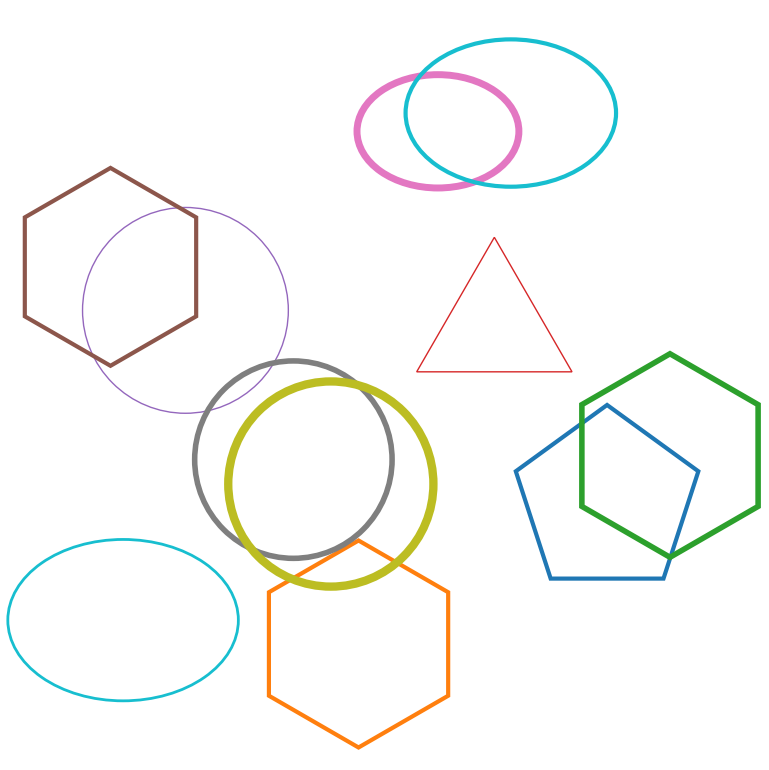[{"shape": "pentagon", "thickness": 1.5, "radius": 0.62, "center": [0.788, 0.349]}, {"shape": "hexagon", "thickness": 1.5, "radius": 0.67, "center": [0.466, 0.164]}, {"shape": "hexagon", "thickness": 2, "radius": 0.66, "center": [0.87, 0.408]}, {"shape": "triangle", "thickness": 0.5, "radius": 0.58, "center": [0.642, 0.575]}, {"shape": "circle", "thickness": 0.5, "radius": 0.67, "center": [0.241, 0.597]}, {"shape": "hexagon", "thickness": 1.5, "radius": 0.64, "center": [0.143, 0.653]}, {"shape": "oval", "thickness": 2.5, "radius": 0.53, "center": [0.569, 0.829]}, {"shape": "circle", "thickness": 2, "radius": 0.64, "center": [0.381, 0.403]}, {"shape": "circle", "thickness": 3, "radius": 0.67, "center": [0.43, 0.371]}, {"shape": "oval", "thickness": 1, "radius": 0.75, "center": [0.16, 0.195]}, {"shape": "oval", "thickness": 1.5, "radius": 0.68, "center": [0.663, 0.853]}]